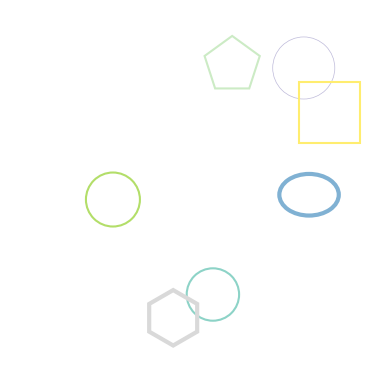[{"shape": "circle", "thickness": 1.5, "radius": 0.34, "center": [0.553, 0.235]}, {"shape": "circle", "thickness": 0.5, "radius": 0.4, "center": [0.789, 0.823]}, {"shape": "oval", "thickness": 3, "radius": 0.39, "center": [0.803, 0.494]}, {"shape": "circle", "thickness": 1.5, "radius": 0.35, "center": [0.293, 0.482]}, {"shape": "hexagon", "thickness": 3, "radius": 0.36, "center": [0.45, 0.175]}, {"shape": "pentagon", "thickness": 1.5, "radius": 0.38, "center": [0.603, 0.831]}, {"shape": "square", "thickness": 1.5, "radius": 0.4, "center": [0.855, 0.708]}]